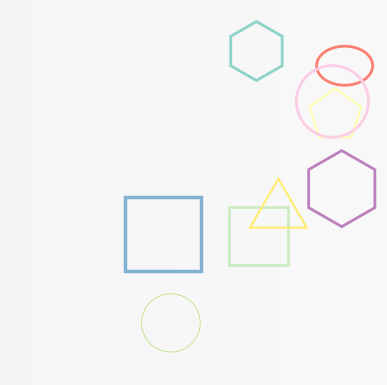[{"shape": "hexagon", "thickness": 2, "radius": 0.38, "center": [0.662, 0.867]}, {"shape": "pentagon", "thickness": 1.5, "radius": 0.35, "center": [0.865, 0.7]}, {"shape": "oval", "thickness": 2, "radius": 0.36, "center": [0.889, 0.829]}, {"shape": "square", "thickness": 2.5, "radius": 0.49, "center": [0.42, 0.392]}, {"shape": "circle", "thickness": 0.5, "radius": 0.38, "center": [0.441, 0.161]}, {"shape": "circle", "thickness": 2, "radius": 0.47, "center": [0.858, 0.737]}, {"shape": "hexagon", "thickness": 2, "radius": 0.49, "center": [0.882, 0.51]}, {"shape": "square", "thickness": 2, "radius": 0.38, "center": [0.667, 0.388]}, {"shape": "triangle", "thickness": 1.5, "radius": 0.42, "center": [0.718, 0.451]}]